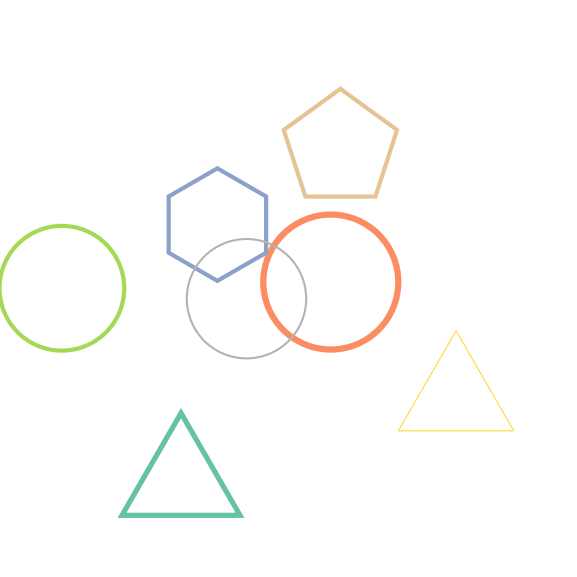[{"shape": "triangle", "thickness": 2.5, "radius": 0.59, "center": [0.313, 0.166]}, {"shape": "circle", "thickness": 3, "radius": 0.58, "center": [0.573, 0.511]}, {"shape": "hexagon", "thickness": 2, "radius": 0.49, "center": [0.376, 0.61]}, {"shape": "circle", "thickness": 2, "radius": 0.54, "center": [0.107, 0.5]}, {"shape": "triangle", "thickness": 0.5, "radius": 0.58, "center": [0.79, 0.311]}, {"shape": "pentagon", "thickness": 2, "radius": 0.52, "center": [0.589, 0.742]}, {"shape": "circle", "thickness": 1, "radius": 0.52, "center": [0.427, 0.482]}]